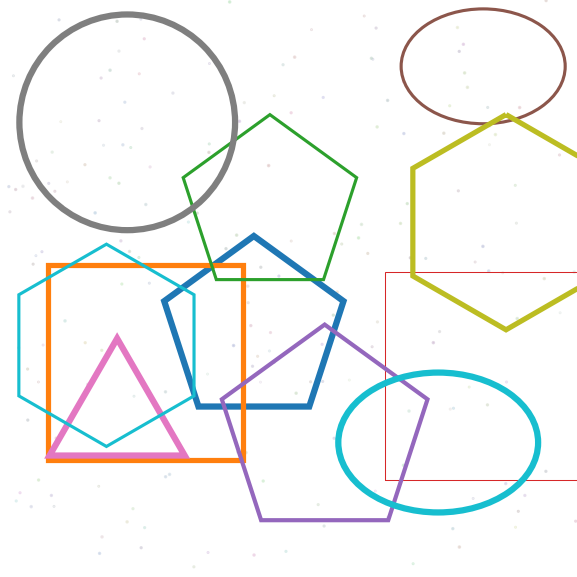[{"shape": "pentagon", "thickness": 3, "radius": 0.82, "center": [0.44, 0.427]}, {"shape": "square", "thickness": 2.5, "radius": 0.84, "center": [0.252, 0.371]}, {"shape": "pentagon", "thickness": 1.5, "radius": 0.79, "center": [0.467, 0.643]}, {"shape": "square", "thickness": 0.5, "radius": 0.9, "center": [0.847, 0.348]}, {"shape": "pentagon", "thickness": 2, "radius": 0.94, "center": [0.562, 0.25]}, {"shape": "oval", "thickness": 1.5, "radius": 0.71, "center": [0.837, 0.884]}, {"shape": "triangle", "thickness": 3, "radius": 0.68, "center": [0.203, 0.278]}, {"shape": "circle", "thickness": 3, "radius": 0.93, "center": [0.22, 0.787]}, {"shape": "hexagon", "thickness": 2.5, "radius": 0.93, "center": [0.876, 0.614]}, {"shape": "oval", "thickness": 3, "radius": 0.87, "center": [0.759, 0.233]}, {"shape": "hexagon", "thickness": 1.5, "radius": 0.88, "center": [0.184, 0.401]}]